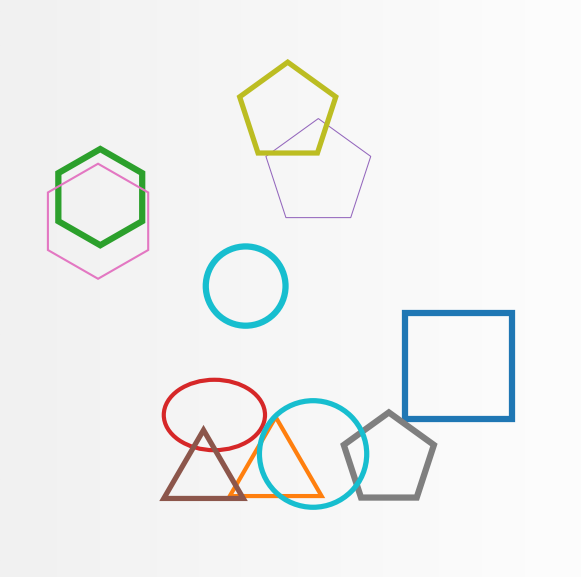[{"shape": "square", "thickness": 3, "radius": 0.46, "center": [0.789, 0.366]}, {"shape": "triangle", "thickness": 2, "radius": 0.46, "center": [0.474, 0.186]}, {"shape": "hexagon", "thickness": 3, "radius": 0.42, "center": [0.173, 0.658]}, {"shape": "oval", "thickness": 2, "radius": 0.44, "center": [0.369, 0.281]}, {"shape": "pentagon", "thickness": 0.5, "radius": 0.47, "center": [0.548, 0.699]}, {"shape": "triangle", "thickness": 2.5, "radius": 0.39, "center": [0.35, 0.175]}, {"shape": "hexagon", "thickness": 1, "radius": 0.5, "center": [0.169, 0.616]}, {"shape": "pentagon", "thickness": 3, "radius": 0.41, "center": [0.669, 0.203]}, {"shape": "pentagon", "thickness": 2.5, "radius": 0.43, "center": [0.495, 0.805]}, {"shape": "circle", "thickness": 3, "radius": 0.34, "center": [0.423, 0.504]}, {"shape": "circle", "thickness": 2.5, "radius": 0.46, "center": [0.539, 0.213]}]